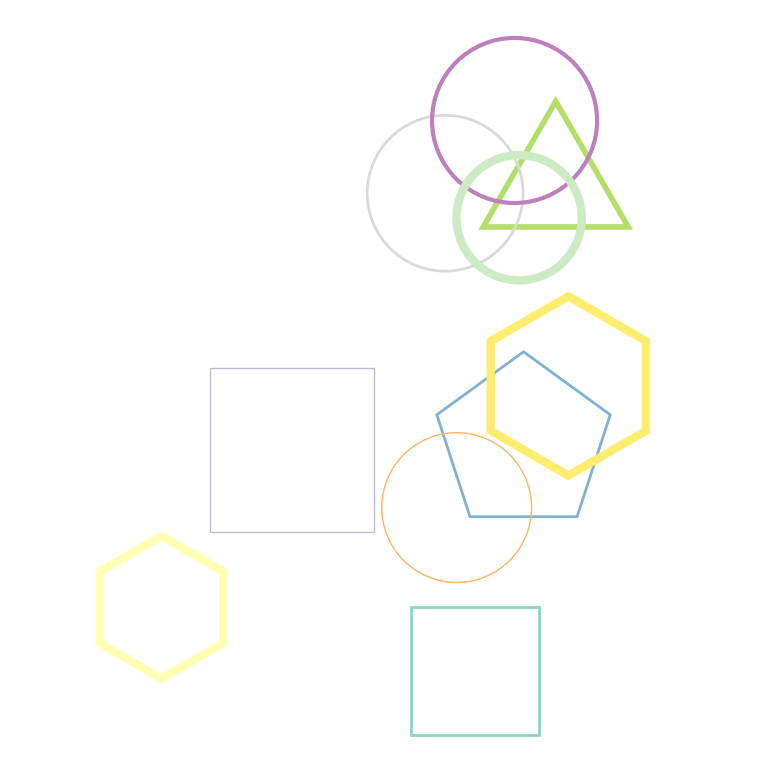[{"shape": "square", "thickness": 1, "radius": 0.42, "center": [0.617, 0.128]}, {"shape": "hexagon", "thickness": 3, "radius": 0.46, "center": [0.21, 0.211]}, {"shape": "square", "thickness": 0.5, "radius": 0.53, "center": [0.38, 0.415]}, {"shape": "pentagon", "thickness": 1, "radius": 0.59, "center": [0.68, 0.425]}, {"shape": "circle", "thickness": 0.5, "radius": 0.49, "center": [0.593, 0.341]}, {"shape": "triangle", "thickness": 2, "radius": 0.54, "center": [0.722, 0.76]}, {"shape": "circle", "thickness": 1, "radius": 0.51, "center": [0.578, 0.749]}, {"shape": "circle", "thickness": 1.5, "radius": 0.54, "center": [0.668, 0.844]}, {"shape": "circle", "thickness": 3, "radius": 0.41, "center": [0.674, 0.717]}, {"shape": "hexagon", "thickness": 3, "radius": 0.58, "center": [0.738, 0.499]}]